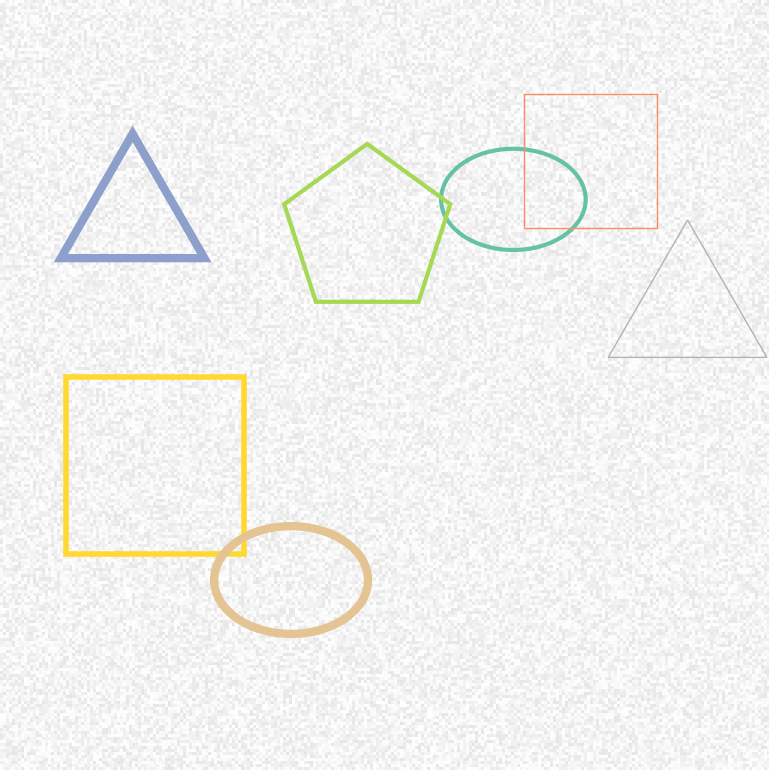[{"shape": "oval", "thickness": 1.5, "radius": 0.47, "center": [0.667, 0.741]}, {"shape": "square", "thickness": 0.5, "radius": 0.43, "center": [0.767, 0.791]}, {"shape": "triangle", "thickness": 3, "radius": 0.54, "center": [0.172, 0.719]}, {"shape": "pentagon", "thickness": 1.5, "radius": 0.57, "center": [0.477, 0.7]}, {"shape": "square", "thickness": 2, "radius": 0.58, "center": [0.202, 0.396]}, {"shape": "oval", "thickness": 3, "radius": 0.5, "center": [0.378, 0.247]}, {"shape": "triangle", "thickness": 0.5, "radius": 0.59, "center": [0.893, 0.595]}]